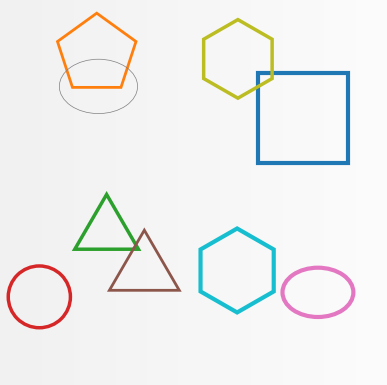[{"shape": "square", "thickness": 3, "radius": 0.58, "center": [0.783, 0.693]}, {"shape": "pentagon", "thickness": 2, "radius": 0.53, "center": [0.25, 0.859]}, {"shape": "triangle", "thickness": 2.5, "radius": 0.47, "center": [0.275, 0.4]}, {"shape": "circle", "thickness": 2.5, "radius": 0.4, "center": [0.102, 0.229]}, {"shape": "triangle", "thickness": 2, "radius": 0.52, "center": [0.372, 0.298]}, {"shape": "oval", "thickness": 3, "radius": 0.46, "center": [0.82, 0.241]}, {"shape": "oval", "thickness": 0.5, "radius": 0.5, "center": [0.254, 0.776]}, {"shape": "hexagon", "thickness": 2.5, "radius": 0.51, "center": [0.614, 0.847]}, {"shape": "hexagon", "thickness": 3, "radius": 0.55, "center": [0.612, 0.297]}]